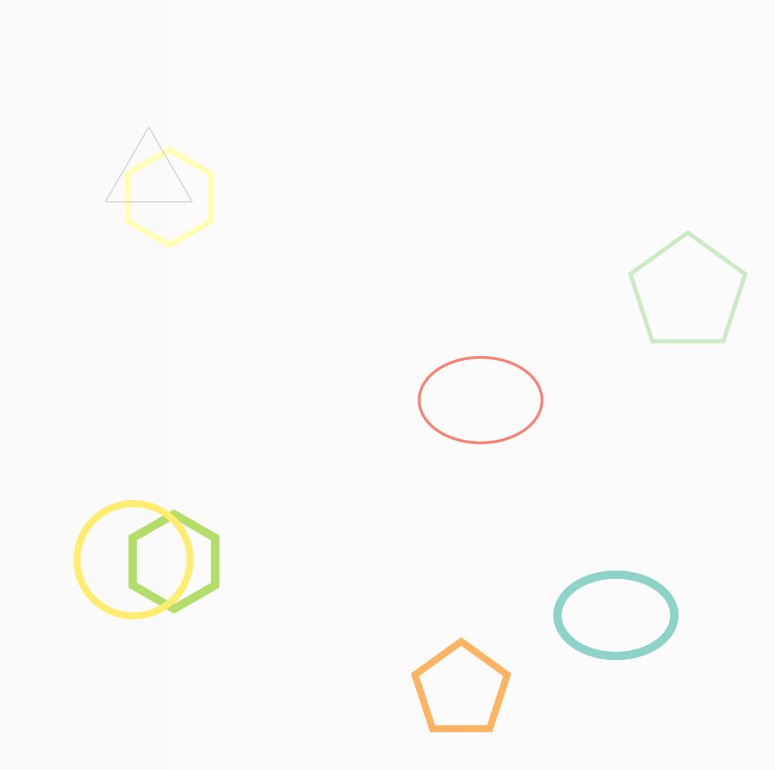[{"shape": "oval", "thickness": 3, "radius": 0.38, "center": [0.795, 0.201]}, {"shape": "hexagon", "thickness": 2, "radius": 0.31, "center": [0.219, 0.744]}, {"shape": "oval", "thickness": 1, "radius": 0.4, "center": [0.62, 0.48]}, {"shape": "pentagon", "thickness": 2.5, "radius": 0.31, "center": [0.595, 0.104]}, {"shape": "hexagon", "thickness": 3, "radius": 0.31, "center": [0.224, 0.271]}, {"shape": "triangle", "thickness": 0.5, "radius": 0.32, "center": [0.192, 0.77]}, {"shape": "pentagon", "thickness": 1.5, "radius": 0.39, "center": [0.888, 0.62]}, {"shape": "circle", "thickness": 2.5, "radius": 0.36, "center": [0.172, 0.273]}]